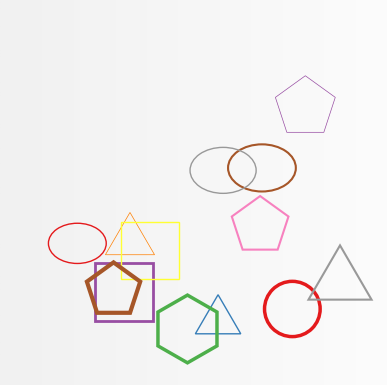[{"shape": "circle", "thickness": 2.5, "radius": 0.36, "center": [0.754, 0.197]}, {"shape": "oval", "thickness": 1, "radius": 0.37, "center": [0.2, 0.368]}, {"shape": "triangle", "thickness": 1, "radius": 0.34, "center": [0.563, 0.167]}, {"shape": "hexagon", "thickness": 2.5, "radius": 0.44, "center": [0.484, 0.146]}, {"shape": "square", "thickness": 2, "radius": 0.37, "center": [0.32, 0.241]}, {"shape": "pentagon", "thickness": 0.5, "radius": 0.41, "center": [0.788, 0.722]}, {"shape": "triangle", "thickness": 0.5, "radius": 0.37, "center": [0.335, 0.375]}, {"shape": "square", "thickness": 1, "radius": 0.37, "center": [0.387, 0.35]}, {"shape": "oval", "thickness": 1.5, "radius": 0.44, "center": [0.676, 0.564]}, {"shape": "pentagon", "thickness": 3, "radius": 0.36, "center": [0.293, 0.246]}, {"shape": "pentagon", "thickness": 1.5, "radius": 0.38, "center": [0.671, 0.414]}, {"shape": "triangle", "thickness": 1.5, "radius": 0.47, "center": [0.877, 0.269]}, {"shape": "oval", "thickness": 1, "radius": 0.43, "center": [0.576, 0.558]}]